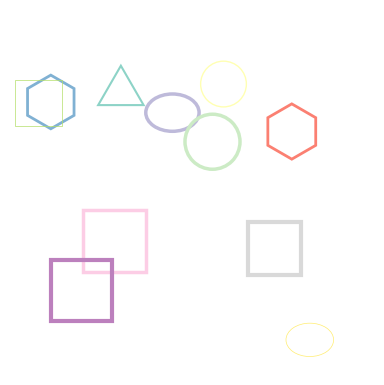[{"shape": "triangle", "thickness": 1.5, "radius": 0.34, "center": [0.314, 0.761]}, {"shape": "circle", "thickness": 1, "radius": 0.3, "center": [0.581, 0.782]}, {"shape": "oval", "thickness": 2.5, "radius": 0.35, "center": [0.448, 0.707]}, {"shape": "hexagon", "thickness": 2, "radius": 0.36, "center": [0.758, 0.658]}, {"shape": "hexagon", "thickness": 2, "radius": 0.35, "center": [0.132, 0.735]}, {"shape": "square", "thickness": 0.5, "radius": 0.3, "center": [0.1, 0.733]}, {"shape": "square", "thickness": 2.5, "radius": 0.41, "center": [0.298, 0.374]}, {"shape": "square", "thickness": 3, "radius": 0.35, "center": [0.713, 0.355]}, {"shape": "square", "thickness": 3, "radius": 0.39, "center": [0.212, 0.245]}, {"shape": "circle", "thickness": 2.5, "radius": 0.36, "center": [0.552, 0.632]}, {"shape": "oval", "thickness": 0.5, "radius": 0.31, "center": [0.805, 0.117]}]